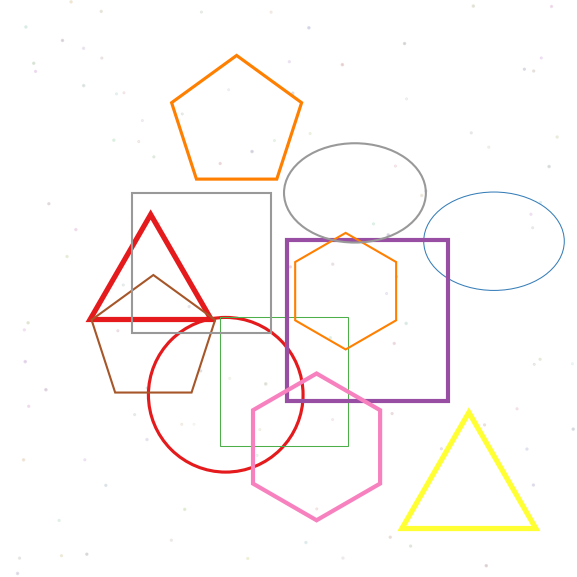[{"shape": "circle", "thickness": 1.5, "radius": 0.67, "center": [0.391, 0.316]}, {"shape": "triangle", "thickness": 2.5, "radius": 0.61, "center": [0.261, 0.506]}, {"shape": "oval", "thickness": 0.5, "radius": 0.61, "center": [0.855, 0.581]}, {"shape": "square", "thickness": 0.5, "radius": 0.56, "center": [0.492, 0.338]}, {"shape": "square", "thickness": 2, "radius": 0.7, "center": [0.637, 0.444]}, {"shape": "pentagon", "thickness": 1.5, "radius": 0.59, "center": [0.41, 0.785]}, {"shape": "hexagon", "thickness": 1, "radius": 0.5, "center": [0.599, 0.495]}, {"shape": "triangle", "thickness": 2.5, "radius": 0.67, "center": [0.812, 0.151]}, {"shape": "pentagon", "thickness": 1, "radius": 0.56, "center": [0.266, 0.41]}, {"shape": "hexagon", "thickness": 2, "radius": 0.64, "center": [0.548, 0.225]}, {"shape": "oval", "thickness": 1, "radius": 0.61, "center": [0.615, 0.665]}, {"shape": "square", "thickness": 1, "radius": 0.6, "center": [0.349, 0.544]}]